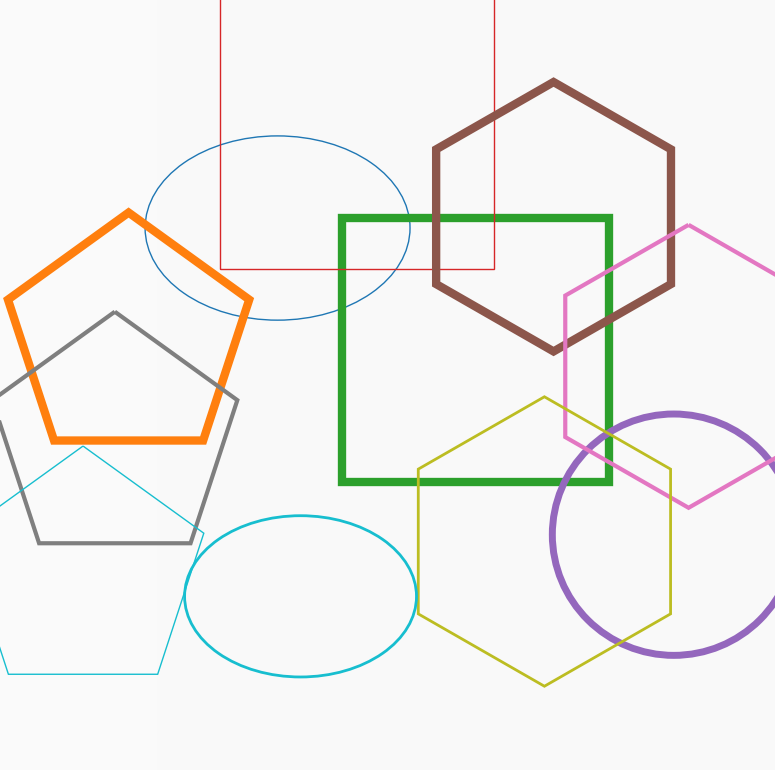[{"shape": "oval", "thickness": 0.5, "radius": 0.85, "center": [0.358, 0.704]}, {"shape": "pentagon", "thickness": 3, "radius": 0.82, "center": [0.166, 0.56]}, {"shape": "square", "thickness": 3, "radius": 0.86, "center": [0.614, 0.545]}, {"shape": "square", "thickness": 0.5, "radius": 0.88, "center": [0.46, 0.828]}, {"shape": "circle", "thickness": 2.5, "radius": 0.78, "center": [0.869, 0.306]}, {"shape": "hexagon", "thickness": 3, "radius": 0.87, "center": [0.714, 0.719]}, {"shape": "hexagon", "thickness": 1.5, "radius": 0.92, "center": [0.888, 0.524]}, {"shape": "pentagon", "thickness": 1.5, "radius": 0.83, "center": [0.148, 0.429]}, {"shape": "hexagon", "thickness": 1, "radius": 0.94, "center": [0.702, 0.297]}, {"shape": "pentagon", "thickness": 0.5, "radius": 0.82, "center": [0.107, 0.257]}, {"shape": "oval", "thickness": 1, "radius": 0.75, "center": [0.388, 0.226]}]